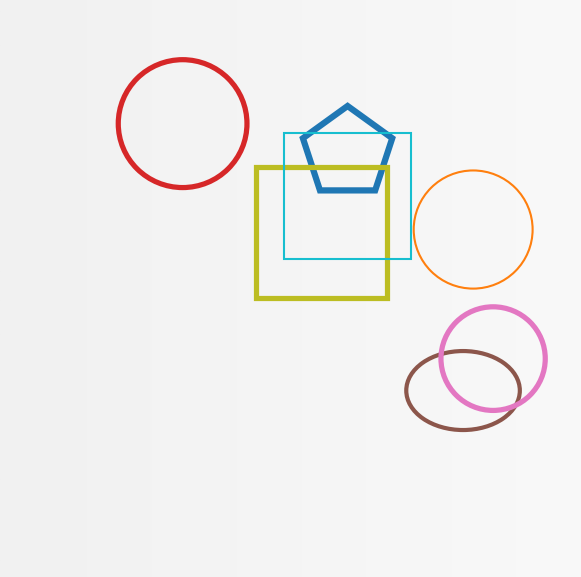[{"shape": "pentagon", "thickness": 3, "radius": 0.4, "center": [0.598, 0.735]}, {"shape": "circle", "thickness": 1, "radius": 0.51, "center": [0.814, 0.602]}, {"shape": "circle", "thickness": 2.5, "radius": 0.55, "center": [0.314, 0.785]}, {"shape": "oval", "thickness": 2, "radius": 0.49, "center": [0.797, 0.323]}, {"shape": "circle", "thickness": 2.5, "radius": 0.45, "center": [0.848, 0.378]}, {"shape": "square", "thickness": 2.5, "radius": 0.56, "center": [0.554, 0.597]}, {"shape": "square", "thickness": 1, "radius": 0.54, "center": [0.598, 0.66]}]